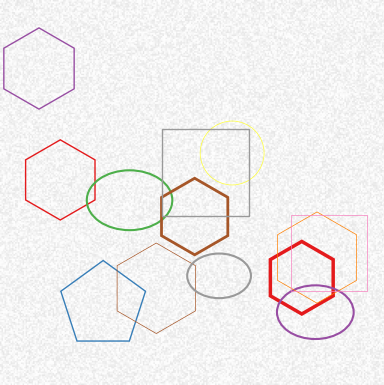[{"shape": "hexagon", "thickness": 1, "radius": 0.52, "center": [0.157, 0.533]}, {"shape": "hexagon", "thickness": 2.5, "radius": 0.47, "center": [0.784, 0.279]}, {"shape": "pentagon", "thickness": 1, "radius": 0.58, "center": [0.268, 0.208]}, {"shape": "oval", "thickness": 1.5, "radius": 0.56, "center": [0.337, 0.48]}, {"shape": "oval", "thickness": 1.5, "radius": 0.5, "center": [0.819, 0.189]}, {"shape": "hexagon", "thickness": 1, "radius": 0.53, "center": [0.101, 0.822]}, {"shape": "hexagon", "thickness": 0.5, "radius": 0.59, "center": [0.823, 0.331]}, {"shape": "circle", "thickness": 0.5, "radius": 0.42, "center": [0.603, 0.603]}, {"shape": "hexagon", "thickness": 2, "radius": 0.5, "center": [0.506, 0.438]}, {"shape": "hexagon", "thickness": 0.5, "radius": 0.59, "center": [0.406, 0.251]}, {"shape": "square", "thickness": 0.5, "radius": 0.5, "center": [0.855, 0.342]}, {"shape": "square", "thickness": 1, "radius": 0.57, "center": [0.534, 0.551]}, {"shape": "oval", "thickness": 1.5, "radius": 0.41, "center": [0.569, 0.284]}]